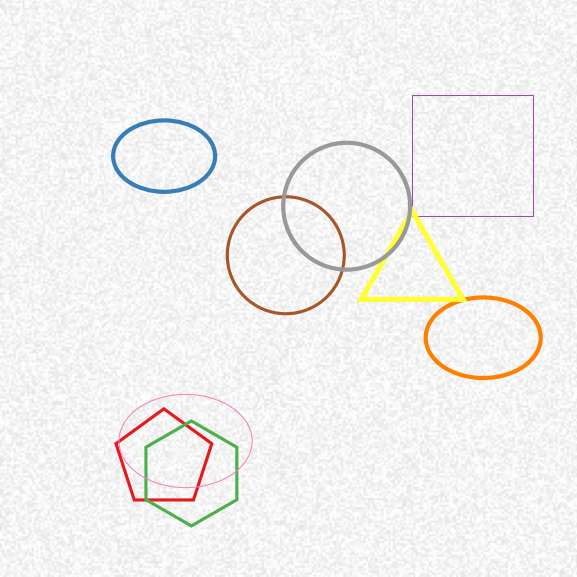[{"shape": "pentagon", "thickness": 1.5, "radius": 0.44, "center": [0.284, 0.204]}, {"shape": "oval", "thickness": 2, "radius": 0.44, "center": [0.284, 0.729]}, {"shape": "hexagon", "thickness": 1.5, "radius": 0.45, "center": [0.331, 0.179]}, {"shape": "square", "thickness": 0.5, "radius": 0.52, "center": [0.819, 0.73]}, {"shape": "oval", "thickness": 2, "radius": 0.5, "center": [0.837, 0.414]}, {"shape": "triangle", "thickness": 2.5, "radius": 0.51, "center": [0.714, 0.532]}, {"shape": "circle", "thickness": 1.5, "radius": 0.51, "center": [0.495, 0.557]}, {"shape": "oval", "thickness": 0.5, "radius": 0.58, "center": [0.321, 0.235]}, {"shape": "circle", "thickness": 2, "radius": 0.55, "center": [0.6, 0.642]}]